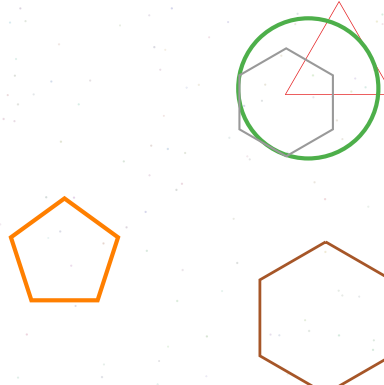[{"shape": "triangle", "thickness": 0.5, "radius": 0.81, "center": [0.881, 0.835]}, {"shape": "circle", "thickness": 3, "radius": 0.91, "center": [0.801, 0.77]}, {"shape": "pentagon", "thickness": 3, "radius": 0.73, "center": [0.167, 0.338]}, {"shape": "hexagon", "thickness": 2, "radius": 0.99, "center": [0.846, 0.174]}, {"shape": "hexagon", "thickness": 1.5, "radius": 0.7, "center": [0.743, 0.734]}]